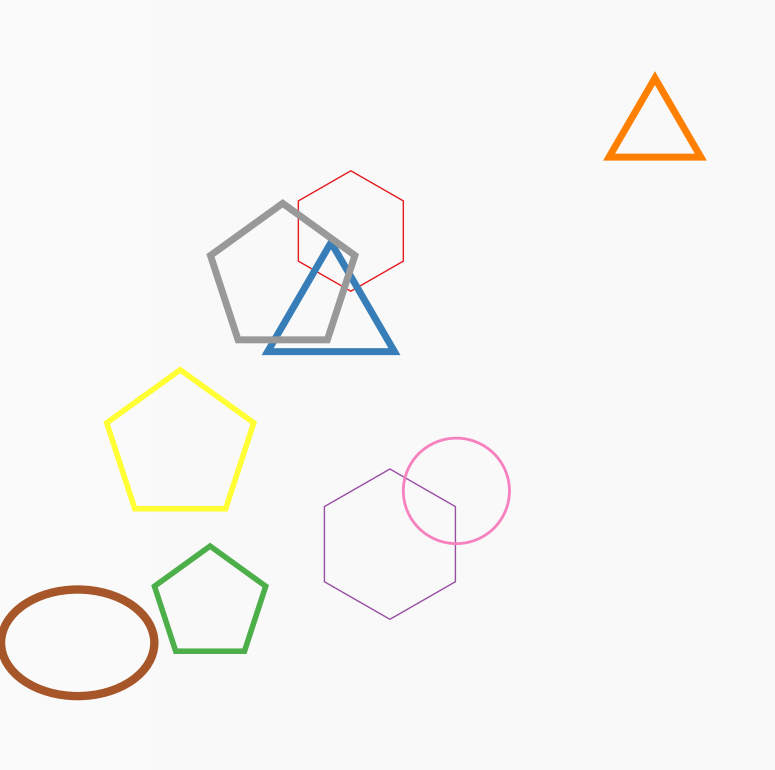[{"shape": "hexagon", "thickness": 0.5, "radius": 0.39, "center": [0.453, 0.7]}, {"shape": "triangle", "thickness": 2.5, "radius": 0.47, "center": [0.427, 0.591]}, {"shape": "pentagon", "thickness": 2, "radius": 0.38, "center": [0.271, 0.215]}, {"shape": "hexagon", "thickness": 0.5, "radius": 0.49, "center": [0.503, 0.293]}, {"shape": "triangle", "thickness": 2.5, "radius": 0.34, "center": [0.845, 0.83]}, {"shape": "pentagon", "thickness": 2, "radius": 0.5, "center": [0.233, 0.42]}, {"shape": "oval", "thickness": 3, "radius": 0.49, "center": [0.1, 0.165]}, {"shape": "circle", "thickness": 1, "radius": 0.34, "center": [0.589, 0.362]}, {"shape": "pentagon", "thickness": 2.5, "radius": 0.49, "center": [0.365, 0.638]}]